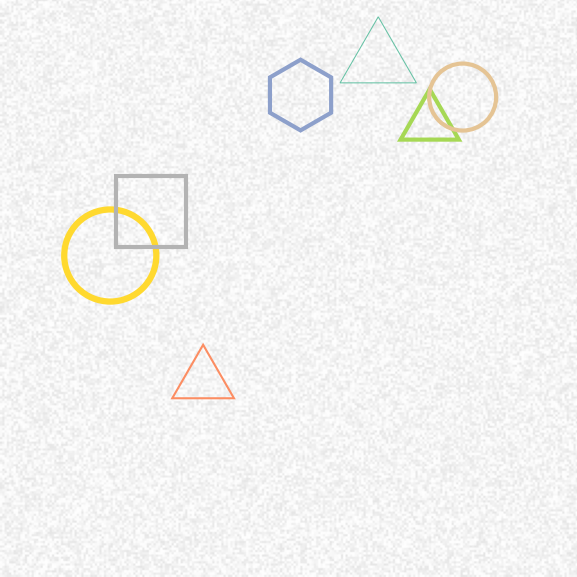[{"shape": "triangle", "thickness": 0.5, "radius": 0.38, "center": [0.655, 0.894]}, {"shape": "triangle", "thickness": 1, "radius": 0.31, "center": [0.352, 0.34]}, {"shape": "hexagon", "thickness": 2, "radius": 0.31, "center": [0.52, 0.835]}, {"shape": "triangle", "thickness": 2, "radius": 0.29, "center": [0.744, 0.786]}, {"shape": "circle", "thickness": 3, "radius": 0.4, "center": [0.191, 0.557]}, {"shape": "circle", "thickness": 2, "radius": 0.29, "center": [0.801, 0.831]}, {"shape": "square", "thickness": 2, "radius": 0.31, "center": [0.261, 0.633]}]